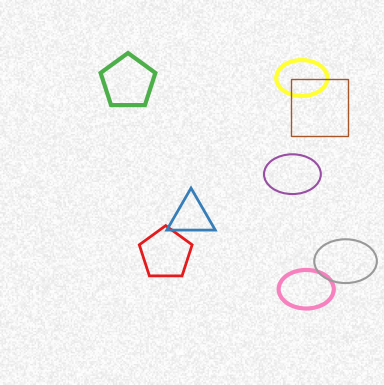[{"shape": "pentagon", "thickness": 2, "radius": 0.36, "center": [0.43, 0.342]}, {"shape": "triangle", "thickness": 2, "radius": 0.36, "center": [0.496, 0.439]}, {"shape": "pentagon", "thickness": 3, "radius": 0.37, "center": [0.332, 0.788]}, {"shape": "oval", "thickness": 1.5, "radius": 0.37, "center": [0.76, 0.548]}, {"shape": "oval", "thickness": 3, "radius": 0.33, "center": [0.784, 0.797]}, {"shape": "square", "thickness": 1, "radius": 0.37, "center": [0.83, 0.722]}, {"shape": "oval", "thickness": 3, "radius": 0.36, "center": [0.795, 0.249]}, {"shape": "oval", "thickness": 1.5, "radius": 0.41, "center": [0.898, 0.322]}]